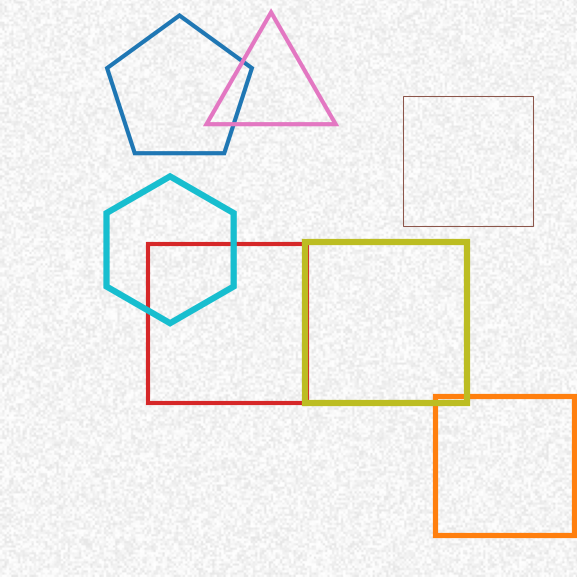[{"shape": "pentagon", "thickness": 2, "radius": 0.66, "center": [0.311, 0.84]}, {"shape": "square", "thickness": 2.5, "radius": 0.6, "center": [0.874, 0.193]}, {"shape": "square", "thickness": 2, "radius": 0.69, "center": [0.394, 0.439]}, {"shape": "square", "thickness": 0.5, "radius": 0.56, "center": [0.811, 0.72]}, {"shape": "triangle", "thickness": 2, "radius": 0.65, "center": [0.469, 0.849]}, {"shape": "square", "thickness": 3, "radius": 0.7, "center": [0.668, 0.441]}, {"shape": "hexagon", "thickness": 3, "radius": 0.64, "center": [0.295, 0.567]}]